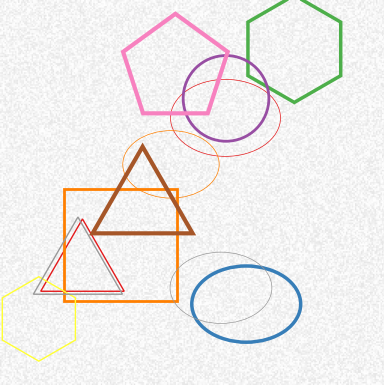[{"shape": "triangle", "thickness": 1, "radius": 0.63, "center": [0.214, 0.306]}, {"shape": "oval", "thickness": 0.5, "radius": 0.71, "center": [0.586, 0.694]}, {"shape": "oval", "thickness": 2.5, "radius": 0.71, "center": [0.64, 0.21]}, {"shape": "hexagon", "thickness": 2.5, "radius": 0.7, "center": [0.764, 0.873]}, {"shape": "circle", "thickness": 2, "radius": 0.56, "center": [0.587, 0.744]}, {"shape": "square", "thickness": 2, "radius": 0.73, "center": [0.313, 0.363]}, {"shape": "oval", "thickness": 0.5, "radius": 0.63, "center": [0.444, 0.573]}, {"shape": "hexagon", "thickness": 1, "radius": 0.55, "center": [0.101, 0.172]}, {"shape": "triangle", "thickness": 3, "radius": 0.75, "center": [0.37, 0.469]}, {"shape": "pentagon", "thickness": 3, "radius": 0.71, "center": [0.456, 0.821]}, {"shape": "triangle", "thickness": 1, "radius": 0.67, "center": [0.202, 0.303]}, {"shape": "oval", "thickness": 0.5, "radius": 0.66, "center": [0.574, 0.253]}]